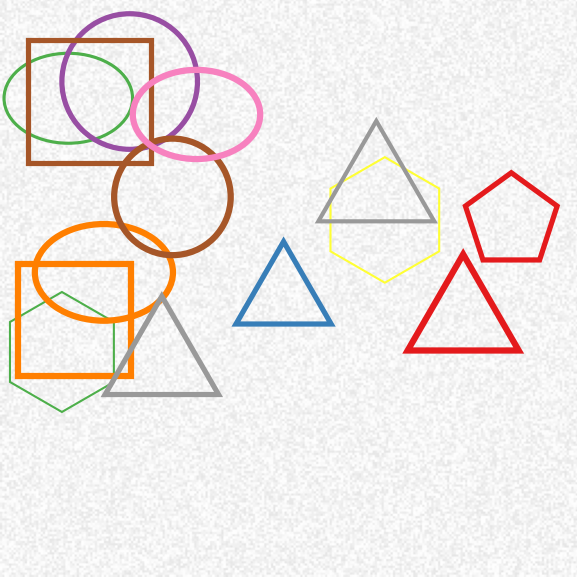[{"shape": "triangle", "thickness": 3, "radius": 0.56, "center": [0.802, 0.448]}, {"shape": "pentagon", "thickness": 2.5, "radius": 0.42, "center": [0.885, 0.617]}, {"shape": "triangle", "thickness": 2.5, "radius": 0.48, "center": [0.491, 0.486]}, {"shape": "oval", "thickness": 1.5, "radius": 0.56, "center": [0.118, 0.829]}, {"shape": "hexagon", "thickness": 1, "radius": 0.52, "center": [0.107, 0.39]}, {"shape": "circle", "thickness": 2.5, "radius": 0.59, "center": [0.225, 0.858]}, {"shape": "square", "thickness": 3, "radius": 0.49, "center": [0.129, 0.445]}, {"shape": "oval", "thickness": 3, "radius": 0.6, "center": [0.18, 0.527]}, {"shape": "hexagon", "thickness": 1, "radius": 0.54, "center": [0.666, 0.618]}, {"shape": "square", "thickness": 2.5, "radius": 0.53, "center": [0.155, 0.824]}, {"shape": "circle", "thickness": 3, "radius": 0.5, "center": [0.299, 0.658]}, {"shape": "oval", "thickness": 3, "radius": 0.55, "center": [0.34, 0.801]}, {"shape": "triangle", "thickness": 2, "radius": 0.58, "center": [0.652, 0.674]}, {"shape": "triangle", "thickness": 2.5, "radius": 0.57, "center": [0.28, 0.373]}]